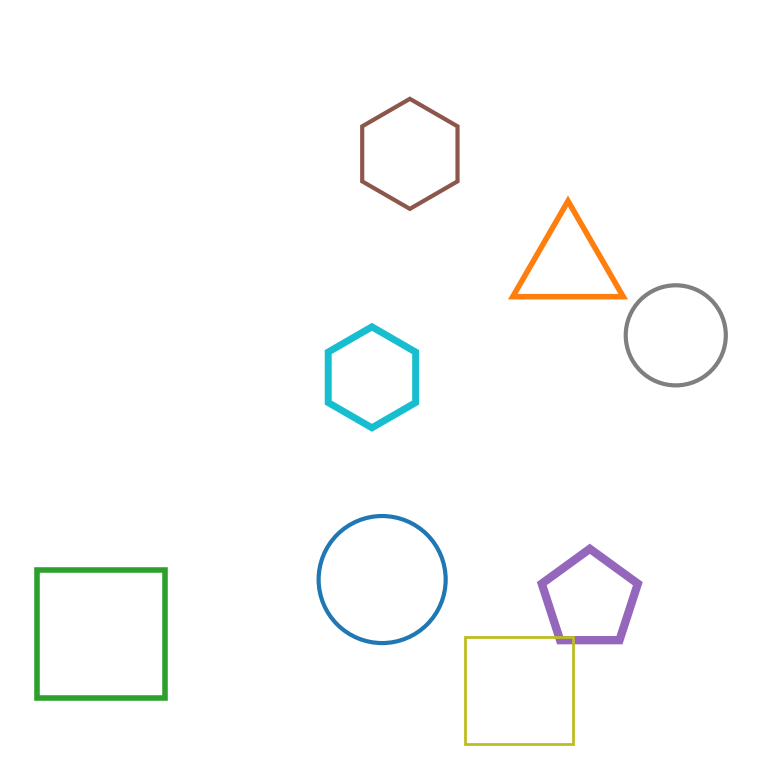[{"shape": "circle", "thickness": 1.5, "radius": 0.41, "center": [0.496, 0.247]}, {"shape": "triangle", "thickness": 2, "radius": 0.41, "center": [0.738, 0.656]}, {"shape": "square", "thickness": 2, "radius": 0.42, "center": [0.131, 0.176]}, {"shape": "pentagon", "thickness": 3, "radius": 0.33, "center": [0.766, 0.222]}, {"shape": "hexagon", "thickness": 1.5, "radius": 0.36, "center": [0.532, 0.8]}, {"shape": "circle", "thickness": 1.5, "radius": 0.32, "center": [0.878, 0.564]}, {"shape": "square", "thickness": 1, "radius": 0.35, "center": [0.673, 0.103]}, {"shape": "hexagon", "thickness": 2.5, "radius": 0.33, "center": [0.483, 0.51]}]